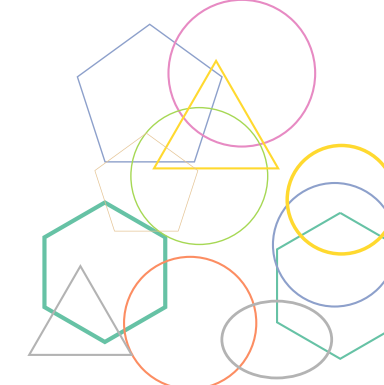[{"shape": "hexagon", "thickness": 1.5, "radius": 0.95, "center": [0.884, 0.258]}, {"shape": "hexagon", "thickness": 3, "radius": 0.91, "center": [0.272, 0.293]}, {"shape": "circle", "thickness": 1.5, "radius": 0.86, "center": [0.494, 0.161]}, {"shape": "circle", "thickness": 1.5, "radius": 0.8, "center": [0.869, 0.364]}, {"shape": "pentagon", "thickness": 1, "radius": 0.99, "center": [0.389, 0.739]}, {"shape": "circle", "thickness": 1.5, "radius": 0.95, "center": [0.628, 0.81]}, {"shape": "circle", "thickness": 1, "radius": 0.89, "center": [0.518, 0.543]}, {"shape": "triangle", "thickness": 1.5, "radius": 0.93, "center": [0.561, 0.656]}, {"shape": "circle", "thickness": 2.5, "radius": 0.7, "center": [0.887, 0.481]}, {"shape": "pentagon", "thickness": 0.5, "radius": 0.7, "center": [0.38, 0.513]}, {"shape": "triangle", "thickness": 1.5, "radius": 0.77, "center": [0.209, 0.155]}, {"shape": "oval", "thickness": 2, "radius": 0.71, "center": [0.719, 0.118]}]